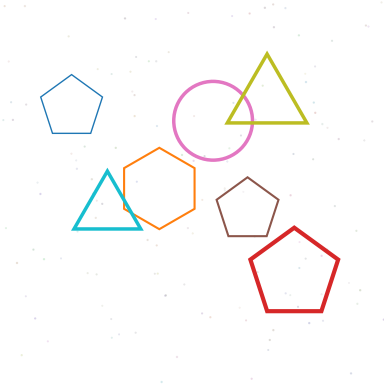[{"shape": "pentagon", "thickness": 1, "radius": 0.42, "center": [0.186, 0.722]}, {"shape": "hexagon", "thickness": 1.5, "radius": 0.53, "center": [0.414, 0.51]}, {"shape": "pentagon", "thickness": 3, "radius": 0.6, "center": [0.764, 0.289]}, {"shape": "pentagon", "thickness": 1.5, "radius": 0.42, "center": [0.643, 0.455]}, {"shape": "circle", "thickness": 2.5, "radius": 0.51, "center": [0.554, 0.686]}, {"shape": "triangle", "thickness": 2.5, "radius": 0.6, "center": [0.694, 0.74]}, {"shape": "triangle", "thickness": 2.5, "radius": 0.5, "center": [0.279, 0.455]}]